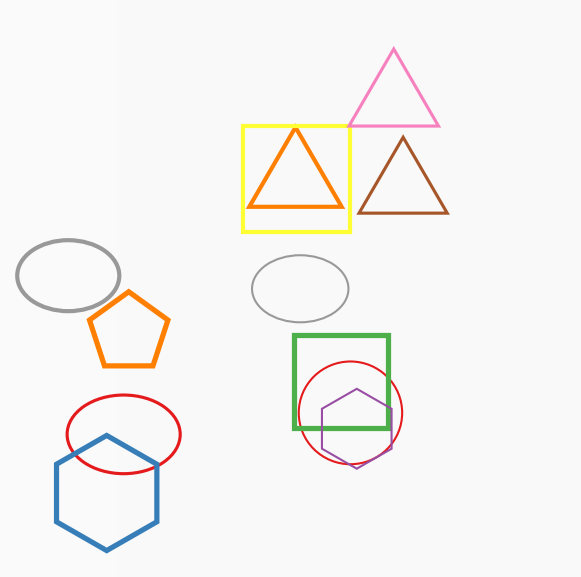[{"shape": "circle", "thickness": 1, "radius": 0.44, "center": [0.603, 0.284]}, {"shape": "oval", "thickness": 1.5, "radius": 0.49, "center": [0.213, 0.247]}, {"shape": "hexagon", "thickness": 2.5, "radius": 0.5, "center": [0.184, 0.145]}, {"shape": "square", "thickness": 2.5, "radius": 0.4, "center": [0.587, 0.339]}, {"shape": "hexagon", "thickness": 1, "radius": 0.35, "center": [0.614, 0.257]}, {"shape": "pentagon", "thickness": 2.5, "radius": 0.35, "center": [0.221, 0.423]}, {"shape": "triangle", "thickness": 2, "radius": 0.46, "center": [0.508, 0.687]}, {"shape": "square", "thickness": 2, "radius": 0.46, "center": [0.511, 0.689]}, {"shape": "triangle", "thickness": 1.5, "radius": 0.44, "center": [0.694, 0.674]}, {"shape": "triangle", "thickness": 1.5, "radius": 0.44, "center": [0.677, 0.825]}, {"shape": "oval", "thickness": 2, "radius": 0.44, "center": [0.117, 0.522]}, {"shape": "oval", "thickness": 1, "radius": 0.41, "center": [0.517, 0.499]}]